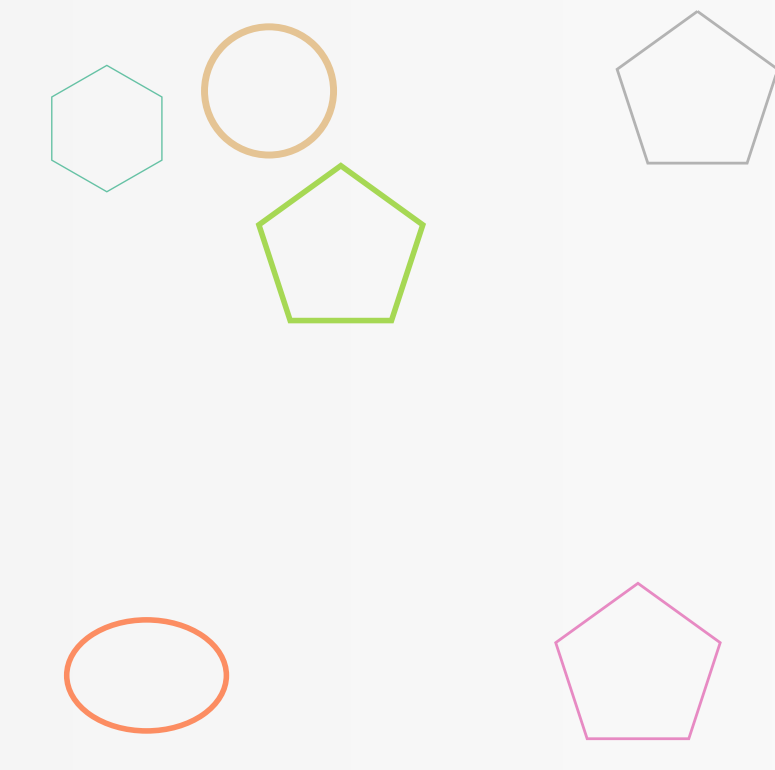[{"shape": "hexagon", "thickness": 0.5, "radius": 0.41, "center": [0.138, 0.833]}, {"shape": "oval", "thickness": 2, "radius": 0.52, "center": [0.189, 0.123]}, {"shape": "pentagon", "thickness": 1, "radius": 0.56, "center": [0.823, 0.131]}, {"shape": "pentagon", "thickness": 2, "radius": 0.56, "center": [0.44, 0.674]}, {"shape": "circle", "thickness": 2.5, "radius": 0.42, "center": [0.347, 0.882]}, {"shape": "pentagon", "thickness": 1, "radius": 0.54, "center": [0.9, 0.876]}]